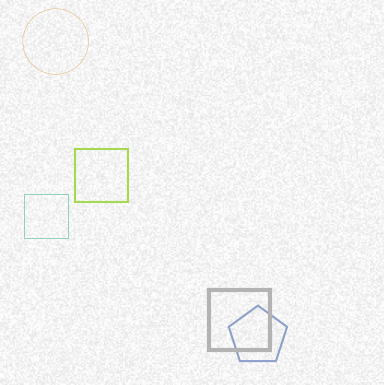[{"shape": "square", "thickness": 0.5, "radius": 0.29, "center": [0.119, 0.439]}, {"shape": "pentagon", "thickness": 1.5, "radius": 0.4, "center": [0.67, 0.127]}, {"shape": "square", "thickness": 1.5, "radius": 0.34, "center": [0.264, 0.544]}, {"shape": "circle", "thickness": 0.5, "radius": 0.43, "center": [0.145, 0.892]}, {"shape": "square", "thickness": 3, "radius": 0.39, "center": [0.622, 0.169]}]